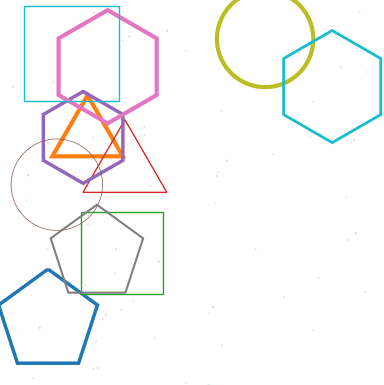[{"shape": "pentagon", "thickness": 2.5, "radius": 0.68, "center": [0.125, 0.166]}, {"shape": "triangle", "thickness": 3, "radius": 0.53, "center": [0.227, 0.647]}, {"shape": "square", "thickness": 1, "radius": 0.54, "center": [0.317, 0.343]}, {"shape": "triangle", "thickness": 1, "radius": 0.63, "center": [0.324, 0.563]}, {"shape": "hexagon", "thickness": 2.5, "radius": 0.6, "center": [0.216, 0.643]}, {"shape": "circle", "thickness": 0.5, "radius": 0.59, "center": [0.148, 0.52]}, {"shape": "hexagon", "thickness": 3, "radius": 0.74, "center": [0.28, 0.827]}, {"shape": "pentagon", "thickness": 1.5, "radius": 0.63, "center": [0.252, 0.342]}, {"shape": "circle", "thickness": 3, "radius": 0.63, "center": [0.689, 0.899]}, {"shape": "hexagon", "thickness": 2, "radius": 0.73, "center": [0.863, 0.775]}, {"shape": "square", "thickness": 1, "radius": 0.62, "center": [0.186, 0.86]}]